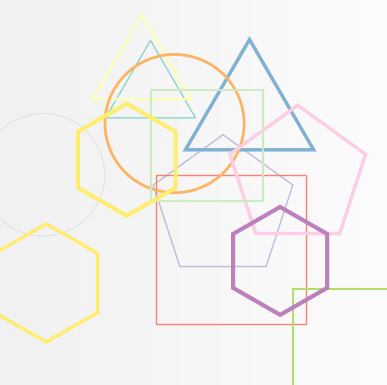[{"shape": "triangle", "thickness": 1, "radius": 0.67, "center": [0.388, 0.761]}, {"shape": "triangle", "thickness": 1.5, "radius": 0.73, "center": [0.366, 0.816]}, {"shape": "pentagon", "thickness": 1, "radius": 0.95, "center": [0.576, 0.461]}, {"shape": "square", "thickness": 1, "radius": 0.97, "center": [0.596, 0.351]}, {"shape": "triangle", "thickness": 2.5, "radius": 0.95, "center": [0.644, 0.706]}, {"shape": "circle", "thickness": 2, "radius": 0.9, "center": [0.45, 0.679]}, {"shape": "square", "thickness": 1.5, "radius": 0.71, "center": [0.898, 0.108]}, {"shape": "pentagon", "thickness": 2.5, "radius": 0.92, "center": [0.768, 0.542]}, {"shape": "circle", "thickness": 0.5, "radius": 0.8, "center": [0.111, 0.546]}, {"shape": "hexagon", "thickness": 3, "radius": 0.7, "center": [0.723, 0.322]}, {"shape": "square", "thickness": 1.5, "radius": 0.72, "center": [0.534, 0.621]}, {"shape": "hexagon", "thickness": 2.5, "radius": 0.77, "center": [0.119, 0.265]}, {"shape": "hexagon", "thickness": 3, "radius": 0.73, "center": [0.327, 0.585]}]